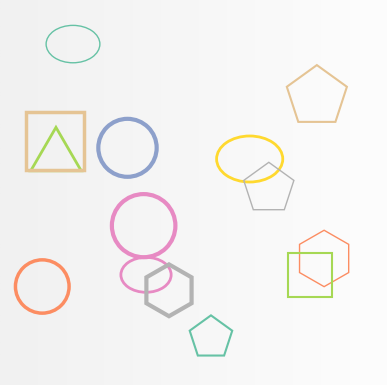[{"shape": "pentagon", "thickness": 1.5, "radius": 0.29, "center": [0.544, 0.123]}, {"shape": "oval", "thickness": 1, "radius": 0.35, "center": [0.188, 0.886]}, {"shape": "circle", "thickness": 2.5, "radius": 0.35, "center": [0.109, 0.256]}, {"shape": "hexagon", "thickness": 1, "radius": 0.37, "center": [0.836, 0.329]}, {"shape": "circle", "thickness": 3, "radius": 0.38, "center": [0.329, 0.616]}, {"shape": "circle", "thickness": 3, "radius": 0.41, "center": [0.371, 0.414]}, {"shape": "oval", "thickness": 2, "radius": 0.32, "center": [0.377, 0.286]}, {"shape": "triangle", "thickness": 2, "radius": 0.38, "center": [0.144, 0.594]}, {"shape": "square", "thickness": 1.5, "radius": 0.29, "center": [0.799, 0.285]}, {"shape": "oval", "thickness": 2, "radius": 0.43, "center": [0.644, 0.587]}, {"shape": "square", "thickness": 2.5, "radius": 0.37, "center": [0.141, 0.634]}, {"shape": "pentagon", "thickness": 1.5, "radius": 0.41, "center": [0.818, 0.749]}, {"shape": "pentagon", "thickness": 1, "radius": 0.34, "center": [0.694, 0.51]}, {"shape": "hexagon", "thickness": 3, "radius": 0.34, "center": [0.436, 0.246]}]